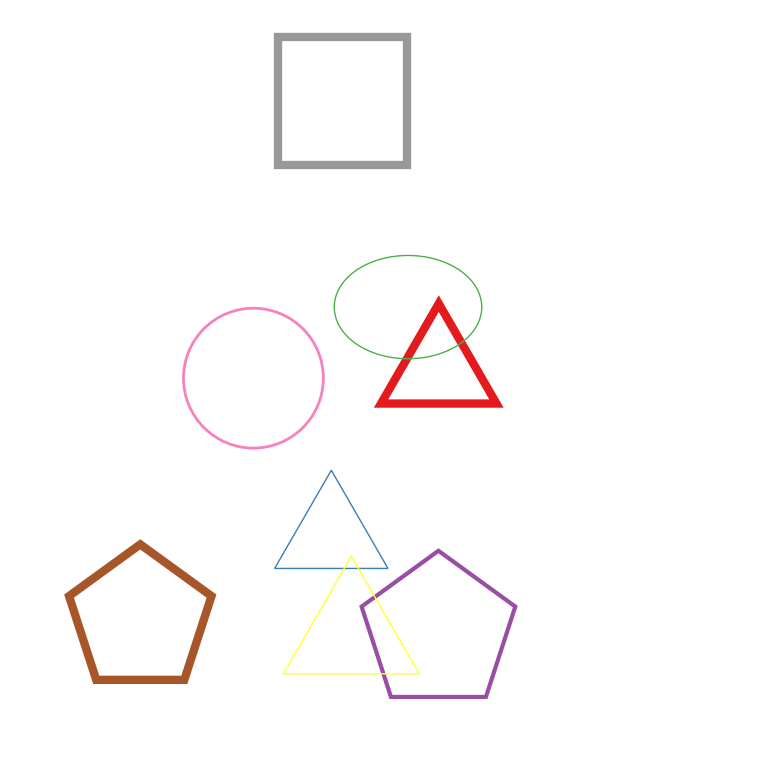[{"shape": "triangle", "thickness": 3, "radius": 0.43, "center": [0.57, 0.519]}, {"shape": "triangle", "thickness": 0.5, "radius": 0.42, "center": [0.43, 0.304]}, {"shape": "oval", "thickness": 0.5, "radius": 0.48, "center": [0.53, 0.601]}, {"shape": "pentagon", "thickness": 1.5, "radius": 0.52, "center": [0.569, 0.18]}, {"shape": "triangle", "thickness": 0.5, "radius": 0.51, "center": [0.456, 0.176]}, {"shape": "pentagon", "thickness": 3, "radius": 0.49, "center": [0.182, 0.196]}, {"shape": "circle", "thickness": 1, "radius": 0.45, "center": [0.329, 0.509]}, {"shape": "square", "thickness": 3, "radius": 0.42, "center": [0.445, 0.869]}]